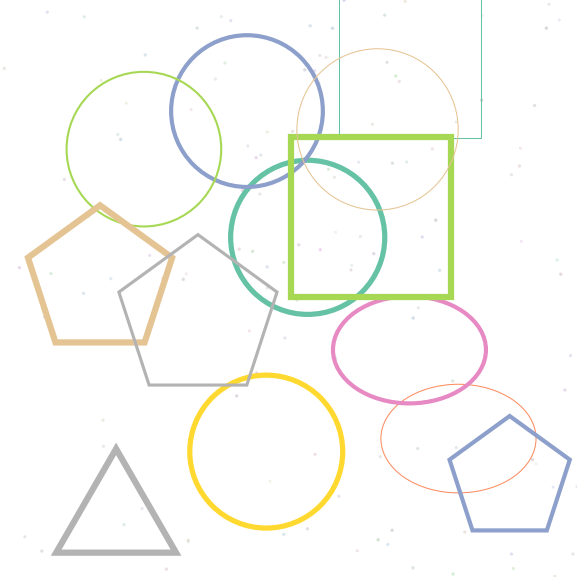[{"shape": "square", "thickness": 0.5, "radius": 0.62, "center": [0.71, 0.882]}, {"shape": "circle", "thickness": 2.5, "radius": 0.67, "center": [0.533, 0.588]}, {"shape": "oval", "thickness": 0.5, "radius": 0.67, "center": [0.794, 0.24]}, {"shape": "circle", "thickness": 2, "radius": 0.66, "center": [0.428, 0.807]}, {"shape": "pentagon", "thickness": 2, "radius": 0.55, "center": [0.883, 0.169]}, {"shape": "oval", "thickness": 2, "radius": 0.66, "center": [0.709, 0.393]}, {"shape": "square", "thickness": 3, "radius": 0.69, "center": [0.642, 0.624]}, {"shape": "circle", "thickness": 1, "radius": 0.67, "center": [0.249, 0.741]}, {"shape": "circle", "thickness": 2.5, "radius": 0.66, "center": [0.461, 0.217]}, {"shape": "circle", "thickness": 0.5, "radius": 0.7, "center": [0.654, 0.775]}, {"shape": "pentagon", "thickness": 3, "radius": 0.66, "center": [0.173, 0.512]}, {"shape": "pentagon", "thickness": 1.5, "radius": 0.72, "center": [0.343, 0.449]}, {"shape": "triangle", "thickness": 3, "radius": 0.6, "center": [0.201, 0.102]}]